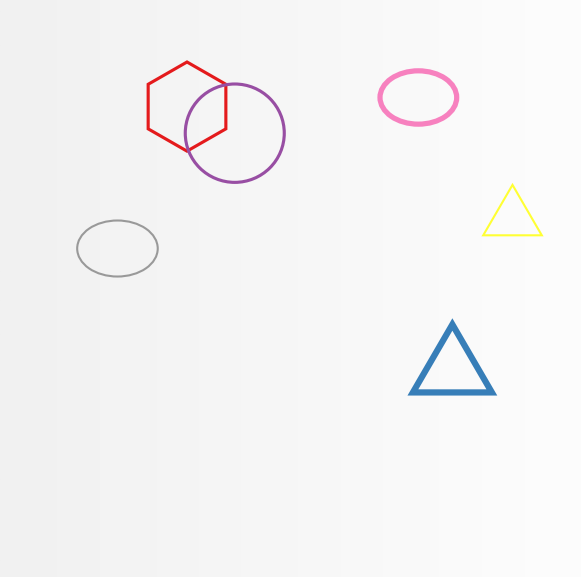[{"shape": "hexagon", "thickness": 1.5, "radius": 0.39, "center": [0.322, 0.815]}, {"shape": "triangle", "thickness": 3, "radius": 0.39, "center": [0.778, 0.359]}, {"shape": "circle", "thickness": 1.5, "radius": 0.43, "center": [0.404, 0.769]}, {"shape": "triangle", "thickness": 1, "radius": 0.29, "center": [0.882, 0.621]}, {"shape": "oval", "thickness": 2.5, "radius": 0.33, "center": [0.72, 0.83]}, {"shape": "oval", "thickness": 1, "radius": 0.35, "center": [0.202, 0.569]}]